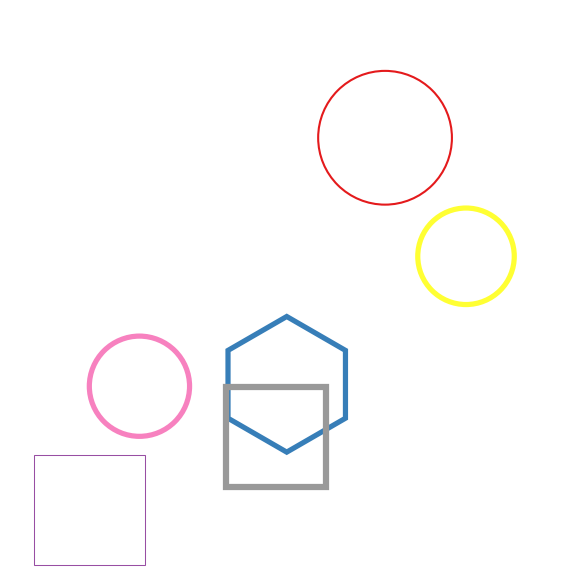[{"shape": "circle", "thickness": 1, "radius": 0.58, "center": [0.667, 0.761]}, {"shape": "hexagon", "thickness": 2.5, "radius": 0.59, "center": [0.497, 0.334]}, {"shape": "square", "thickness": 0.5, "radius": 0.48, "center": [0.155, 0.116]}, {"shape": "circle", "thickness": 2.5, "radius": 0.42, "center": [0.807, 0.555]}, {"shape": "circle", "thickness": 2.5, "radius": 0.43, "center": [0.241, 0.33]}, {"shape": "square", "thickness": 3, "radius": 0.44, "center": [0.478, 0.243]}]